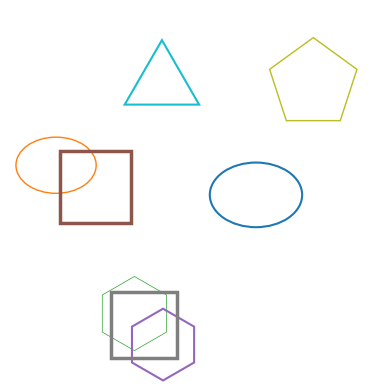[{"shape": "oval", "thickness": 1.5, "radius": 0.6, "center": [0.665, 0.494]}, {"shape": "oval", "thickness": 1, "radius": 0.52, "center": [0.146, 0.571]}, {"shape": "hexagon", "thickness": 0.5, "radius": 0.48, "center": [0.349, 0.186]}, {"shape": "hexagon", "thickness": 1.5, "radius": 0.47, "center": [0.423, 0.105]}, {"shape": "square", "thickness": 2.5, "radius": 0.47, "center": [0.248, 0.514]}, {"shape": "square", "thickness": 2.5, "radius": 0.43, "center": [0.373, 0.155]}, {"shape": "pentagon", "thickness": 1, "radius": 0.6, "center": [0.814, 0.783]}, {"shape": "triangle", "thickness": 1.5, "radius": 0.56, "center": [0.421, 0.784]}]